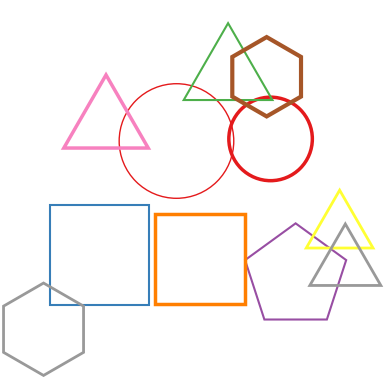[{"shape": "circle", "thickness": 2.5, "radius": 0.54, "center": [0.703, 0.639]}, {"shape": "circle", "thickness": 1, "radius": 0.74, "center": [0.458, 0.634]}, {"shape": "square", "thickness": 1.5, "radius": 0.65, "center": [0.258, 0.338]}, {"shape": "triangle", "thickness": 1.5, "radius": 0.67, "center": [0.592, 0.807]}, {"shape": "pentagon", "thickness": 1.5, "radius": 0.69, "center": [0.768, 0.282]}, {"shape": "square", "thickness": 2.5, "radius": 0.58, "center": [0.519, 0.327]}, {"shape": "triangle", "thickness": 2, "radius": 0.5, "center": [0.882, 0.406]}, {"shape": "hexagon", "thickness": 3, "radius": 0.52, "center": [0.693, 0.801]}, {"shape": "triangle", "thickness": 2.5, "radius": 0.63, "center": [0.275, 0.679]}, {"shape": "triangle", "thickness": 2, "radius": 0.53, "center": [0.897, 0.312]}, {"shape": "hexagon", "thickness": 2, "radius": 0.6, "center": [0.113, 0.145]}]